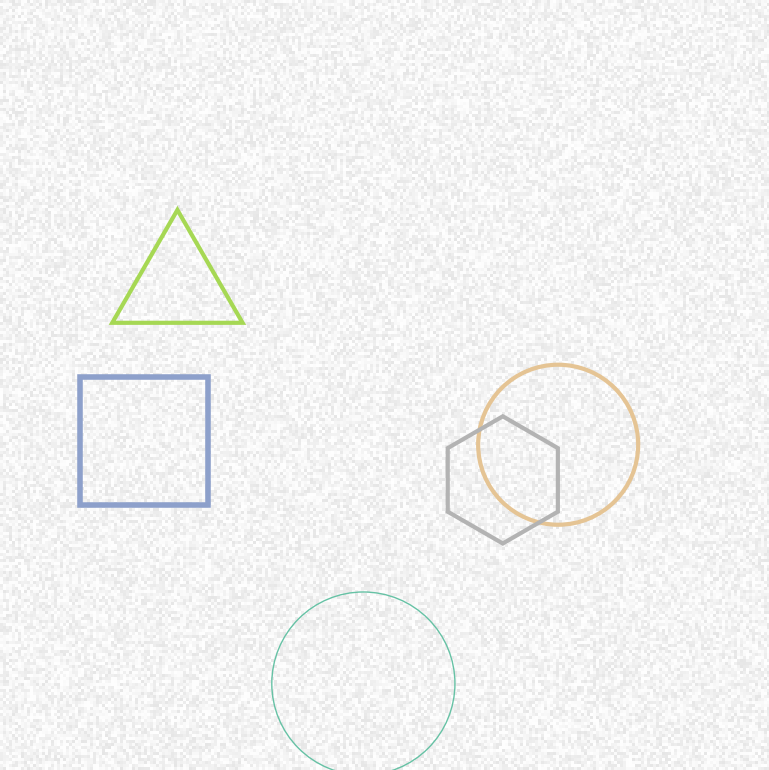[{"shape": "circle", "thickness": 0.5, "radius": 0.59, "center": [0.472, 0.112]}, {"shape": "square", "thickness": 2, "radius": 0.41, "center": [0.187, 0.427]}, {"shape": "triangle", "thickness": 1.5, "radius": 0.49, "center": [0.23, 0.63]}, {"shape": "circle", "thickness": 1.5, "radius": 0.52, "center": [0.725, 0.422]}, {"shape": "hexagon", "thickness": 1.5, "radius": 0.41, "center": [0.653, 0.377]}]